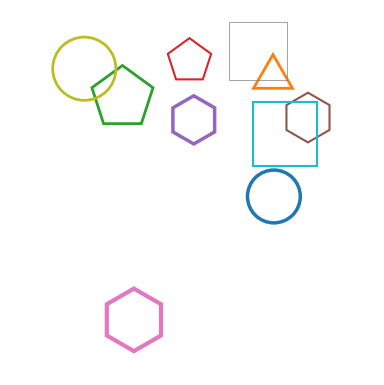[{"shape": "circle", "thickness": 2.5, "radius": 0.34, "center": [0.711, 0.49]}, {"shape": "triangle", "thickness": 2, "radius": 0.29, "center": [0.709, 0.8]}, {"shape": "pentagon", "thickness": 2, "radius": 0.42, "center": [0.318, 0.746]}, {"shape": "pentagon", "thickness": 1.5, "radius": 0.3, "center": [0.492, 0.842]}, {"shape": "hexagon", "thickness": 2.5, "radius": 0.31, "center": [0.503, 0.689]}, {"shape": "hexagon", "thickness": 1.5, "radius": 0.32, "center": [0.8, 0.695]}, {"shape": "hexagon", "thickness": 3, "radius": 0.41, "center": [0.348, 0.169]}, {"shape": "square", "thickness": 0.5, "radius": 0.38, "center": [0.67, 0.868]}, {"shape": "circle", "thickness": 2, "radius": 0.41, "center": [0.219, 0.822]}, {"shape": "square", "thickness": 1.5, "radius": 0.42, "center": [0.74, 0.653]}]